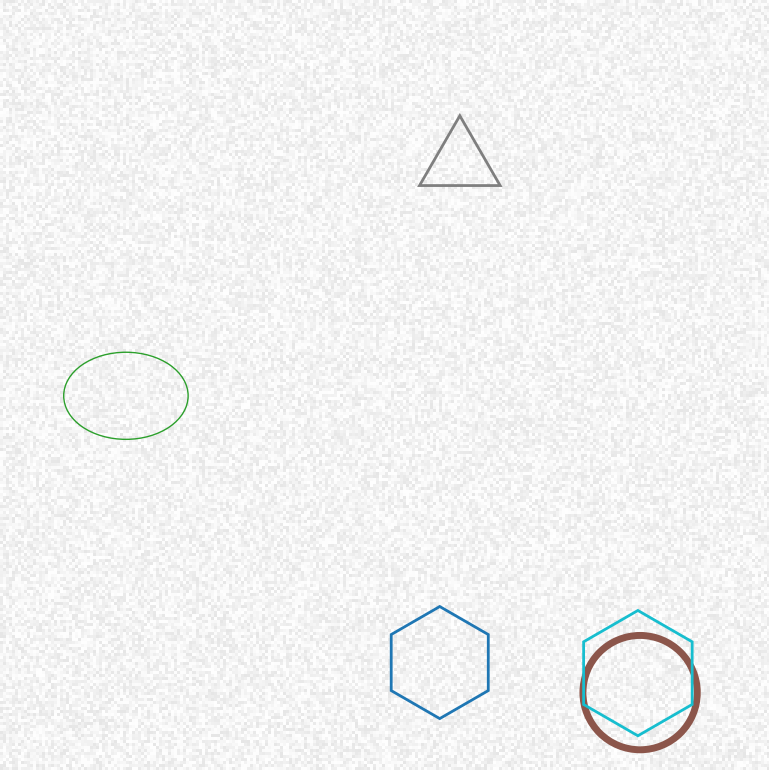[{"shape": "hexagon", "thickness": 1, "radius": 0.36, "center": [0.571, 0.14]}, {"shape": "oval", "thickness": 0.5, "radius": 0.4, "center": [0.164, 0.486]}, {"shape": "circle", "thickness": 2.5, "radius": 0.37, "center": [0.831, 0.1]}, {"shape": "triangle", "thickness": 1, "radius": 0.3, "center": [0.597, 0.789]}, {"shape": "hexagon", "thickness": 1, "radius": 0.41, "center": [0.828, 0.126]}]